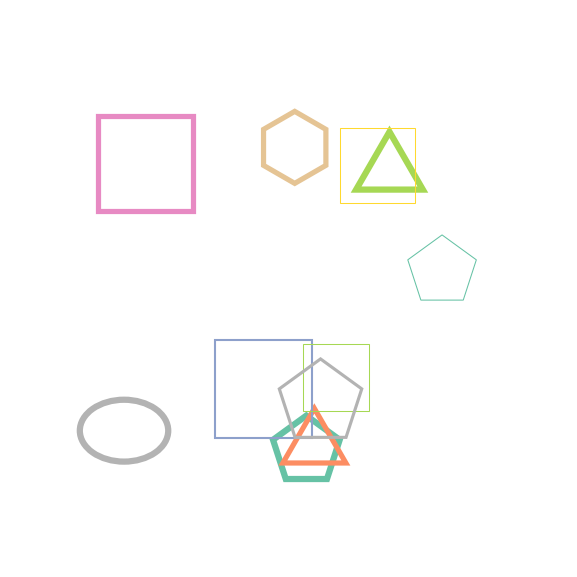[{"shape": "pentagon", "thickness": 0.5, "radius": 0.31, "center": [0.765, 0.53]}, {"shape": "pentagon", "thickness": 3, "radius": 0.3, "center": [0.53, 0.219]}, {"shape": "triangle", "thickness": 2.5, "radius": 0.31, "center": [0.544, 0.229]}, {"shape": "square", "thickness": 1, "radius": 0.42, "center": [0.457, 0.325]}, {"shape": "square", "thickness": 2.5, "radius": 0.41, "center": [0.252, 0.716]}, {"shape": "square", "thickness": 0.5, "radius": 0.29, "center": [0.582, 0.345]}, {"shape": "triangle", "thickness": 3, "radius": 0.33, "center": [0.674, 0.704]}, {"shape": "square", "thickness": 0.5, "radius": 0.33, "center": [0.654, 0.713]}, {"shape": "hexagon", "thickness": 2.5, "radius": 0.31, "center": [0.51, 0.744]}, {"shape": "pentagon", "thickness": 1.5, "radius": 0.38, "center": [0.555, 0.303]}, {"shape": "oval", "thickness": 3, "radius": 0.38, "center": [0.215, 0.253]}]